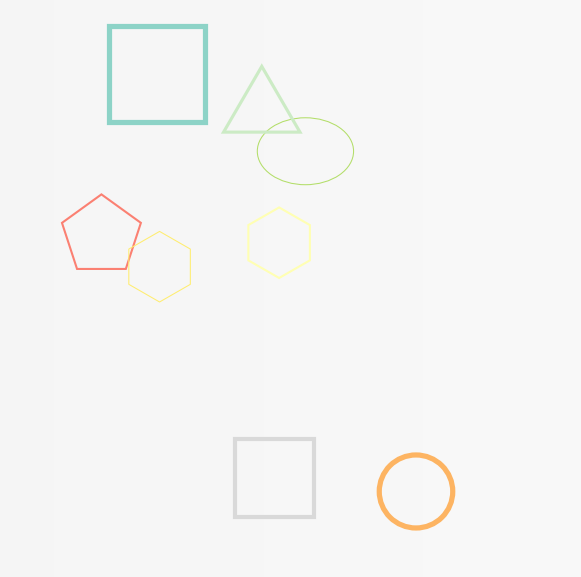[{"shape": "square", "thickness": 2.5, "radius": 0.41, "center": [0.27, 0.871]}, {"shape": "hexagon", "thickness": 1, "radius": 0.31, "center": [0.48, 0.579]}, {"shape": "pentagon", "thickness": 1, "radius": 0.36, "center": [0.175, 0.591]}, {"shape": "circle", "thickness": 2.5, "radius": 0.32, "center": [0.716, 0.148]}, {"shape": "oval", "thickness": 0.5, "radius": 0.41, "center": [0.525, 0.737]}, {"shape": "square", "thickness": 2, "radius": 0.34, "center": [0.472, 0.171]}, {"shape": "triangle", "thickness": 1.5, "radius": 0.38, "center": [0.45, 0.808]}, {"shape": "hexagon", "thickness": 0.5, "radius": 0.31, "center": [0.275, 0.537]}]